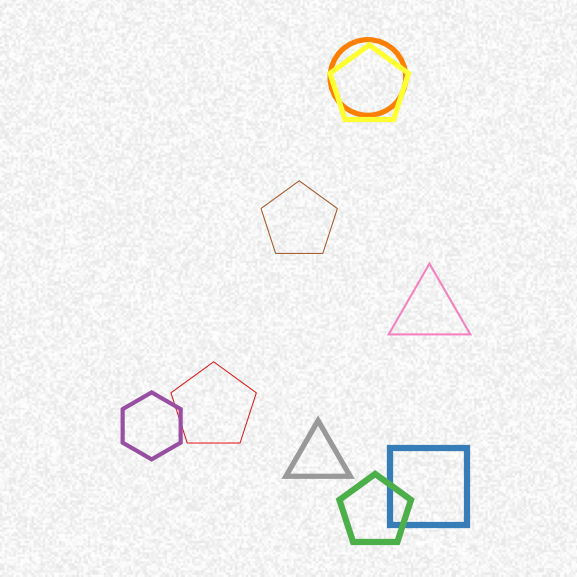[{"shape": "pentagon", "thickness": 0.5, "radius": 0.39, "center": [0.37, 0.295]}, {"shape": "square", "thickness": 3, "radius": 0.33, "center": [0.742, 0.156]}, {"shape": "pentagon", "thickness": 3, "radius": 0.33, "center": [0.65, 0.113]}, {"shape": "hexagon", "thickness": 2, "radius": 0.29, "center": [0.263, 0.262]}, {"shape": "circle", "thickness": 2.5, "radius": 0.33, "center": [0.637, 0.865]}, {"shape": "pentagon", "thickness": 2.5, "radius": 0.36, "center": [0.639, 0.85]}, {"shape": "pentagon", "thickness": 0.5, "radius": 0.35, "center": [0.518, 0.617]}, {"shape": "triangle", "thickness": 1, "radius": 0.41, "center": [0.744, 0.461]}, {"shape": "triangle", "thickness": 2.5, "radius": 0.32, "center": [0.551, 0.207]}]